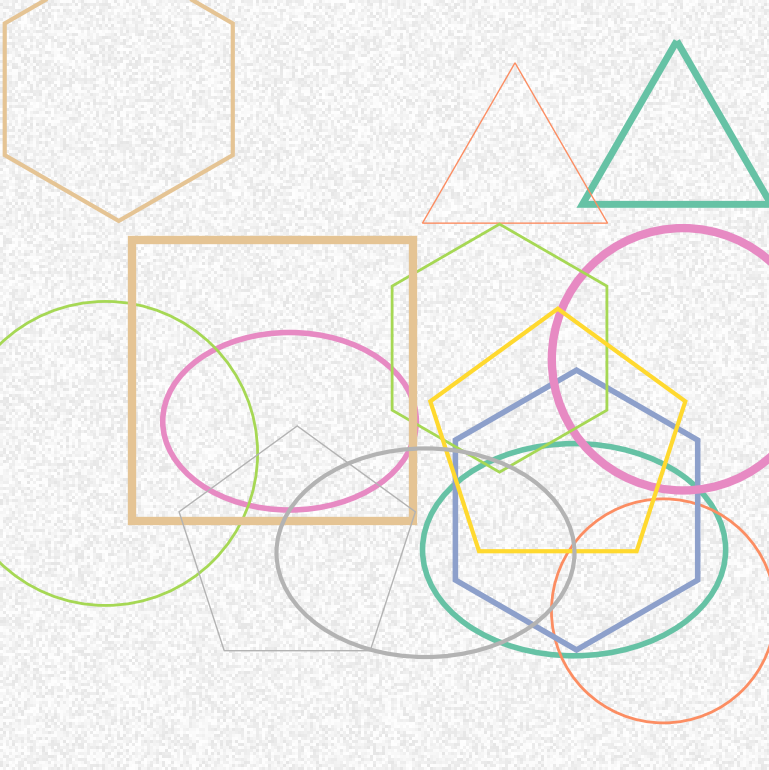[{"shape": "triangle", "thickness": 2.5, "radius": 0.71, "center": [0.879, 0.805]}, {"shape": "oval", "thickness": 2, "radius": 0.98, "center": [0.746, 0.286]}, {"shape": "circle", "thickness": 1, "radius": 0.73, "center": [0.862, 0.207]}, {"shape": "triangle", "thickness": 0.5, "radius": 0.69, "center": [0.669, 0.78]}, {"shape": "hexagon", "thickness": 2, "radius": 0.91, "center": [0.749, 0.338]}, {"shape": "oval", "thickness": 2, "radius": 0.82, "center": [0.376, 0.453]}, {"shape": "circle", "thickness": 3, "radius": 0.85, "center": [0.887, 0.533]}, {"shape": "circle", "thickness": 1, "radius": 0.99, "center": [0.137, 0.411]}, {"shape": "hexagon", "thickness": 1, "radius": 0.81, "center": [0.649, 0.548]}, {"shape": "pentagon", "thickness": 1.5, "radius": 0.87, "center": [0.724, 0.425]}, {"shape": "square", "thickness": 3, "radius": 0.91, "center": [0.354, 0.506]}, {"shape": "hexagon", "thickness": 1.5, "radius": 0.85, "center": [0.154, 0.884]}, {"shape": "pentagon", "thickness": 0.5, "radius": 0.81, "center": [0.386, 0.285]}, {"shape": "oval", "thickness": 1.5, "radius": 0.97, "center": [0.553, 0.282]}]